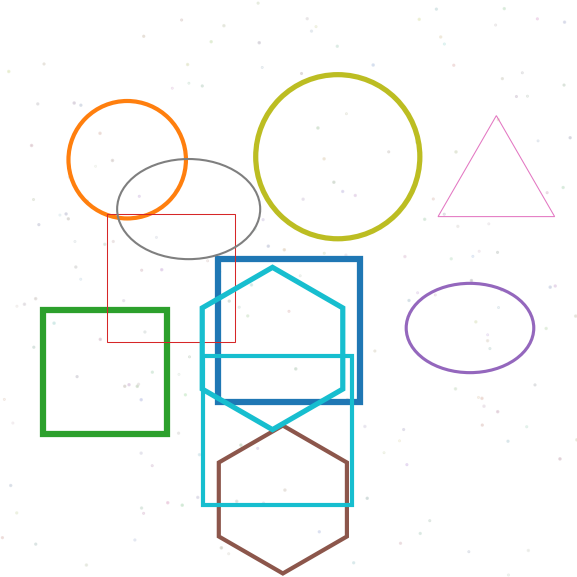[{"shape": "square", "thickness": 3, "radius": 0.62, "center": [0.5, 0.427]}, {"shape": "circle", "thickness": 2, "radius": 0.51, "center": [0.22, 0.723]}, {"shape": "square", "thickness": 3, "radius": 0.54, "center": [0.182, 0.355]}, {"shape": "square", "thickness": 0.5, "radius": 0.55, "center": [0.297, 0.517]}, {"shape": "oval", "thickness": 1.5, "radius": 0.55, "center": [0.814, 0.431]}, {"shape": "hexagon", "thickness": 2, "radius": 0.64, "center": [0.49, 0.134]}, {"shape": "triangle", "thickness": 0.5, "radius": 0.58, "center": [0.859, 0.682]}, {"shape": "oval", "thickness": 1, "radius": 0.62, "center": [0.327, 0.637]}, {"shape": "circle", "thickness": 2.5, "radius": 0.71, "center": [0.585, 0.728]}, {"shape": "hexagon", "thickness": 2.5, "radius": 0.7, "center": [0.472, 0.396]}, {"shape": "square", "thickness": 2, "radius": 0.65, "center": [0.48, 0.254]}]